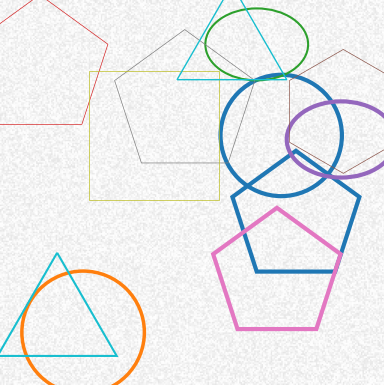[{"shape": "circle", "thickness": 3, "radius": 0.79, "center": [0.73, 0.648]}, {"shape": "pentagon", "thickness": 3, "radius": 0.87, "center": [0.769, 0.435]}, {"shape": "circle", "thickness": 2.5, "radius": 0.8, "center": [0.216, 0.137]}, {"shape": "oval", "thickness": 1.5, "radius": 0.67, "center": [0.667, 0.885]}, {"shape": "pentagon", "thickness": 0.5, "radius": 0.93, "center": [0.103, 0.828]}, {"shape": "oval", "thickness": 3, "radius": 0.71, "center": [0.886, 0.638]}, {"shape": "hexagon", "thickness": 0.5, "radius": 0.8, "center": [0.892, 0.711]}, {"shape": "pentagon", "thickness": 3, "radius": 0.87, "center": [0.719, 0.286]}, {"shape": "pentagon", "thickness": 0.5, "radius": 0.96, "center": [0.48, 0.732]}, {"shape": "square", "thickness": 0.5, "radius": 0.84, "center": [0.4, 0.649]}, {"shape": "triangle", "thickness": 1, "radius": 0.82, "center": [0.602, 0.875]}, {"shape": "triangle", "thickness": 1.5, "radius": 0.89, "center": [0.148, 0.165]}]